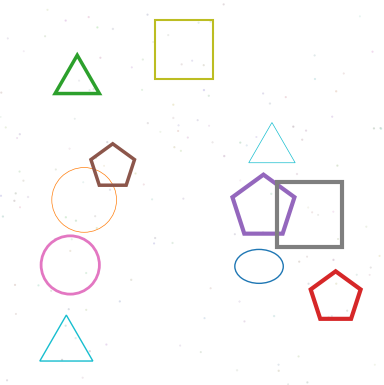[{"shape": "oval", "thickness": 1, "radius": 0.31, "center": [0.673, 0.308]}, {"shape": "circle", "thickness": 0.5, "radius": 0.42, "center": [0.219, 0.481]}, {"shape": "triangle", "thickness": 2.5, "radius": 0.33, "center": [0.201, 0.79]}, {"shape": "pentagon", "thickness": 3, "radius": 0.34, "center": [0.872, 0.227]}, {"shape": "pentagon", "thickness": 3, "radius": 0.42, "center": [0.684, 0.462]}, {"shape": "pentagon", "thickness": 2.5, "radius": 0.3, "center": [0.293, 0.567]}, {"shape": "circle", "thickness": 2, "radius": 0.38, "center": [0.182, 0.312]}, {"shape": "square", "thickness": 3, "radius": 0.42, "center": [0.803, 0.442]}, {"shape": "square", "thickness": 1.5, "radius": 0.38, "center": [0.478, 0.873]}, {"shape": "triangle", "thickness": 0.5, "radius": 0.35, "center": [0.706, 0.612]}, {"shape": "triangle", "thickness": 1, "radius": 0.4, "center": [0.172, 0.102]}]